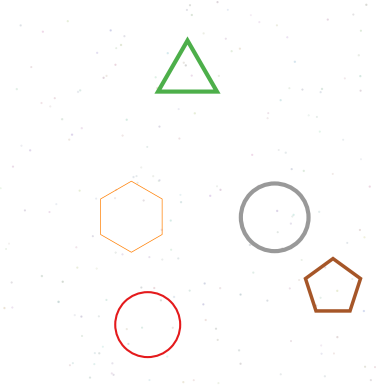[{"shape": "circle", "thickness": 1.5, "radius": 0.42, "center": [0.384, 0.157]}, {"shape": "triangle", "thickness": 3, "radius": 0.44, "center": [0.487, 0.806]}, {"shape": "hexagon", "thickness": 0.5, "radius": 0.46, "center": [0.341, 0.437]}, {"shape": "pentagon", "thickness": 2.5, "radius": 0.38, "center": [0.865, 0.253]}, {"shape": "circle", "thickness": 3, "radius": 0.44, "center": [0.713, 0.436]}]